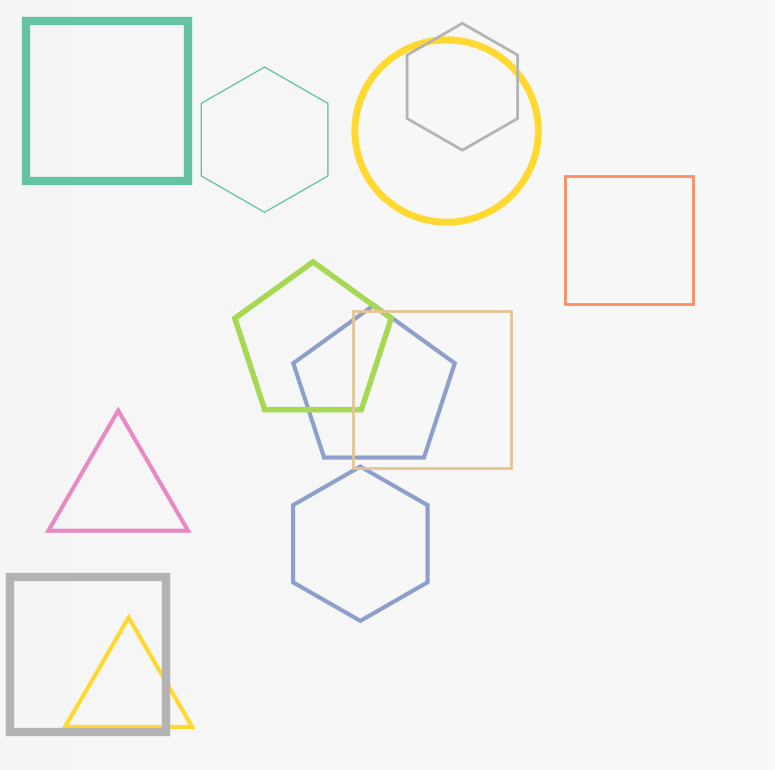[{"shape": "square", "thickness": 3, "radius": 0.52, "center": [0.138, 0.869]}, {"shape": "hexagon", "thickness": 0.5, "radius": 0.47, "center": [0.341, 0.819]}, {"shape": "square", "thickness": 1, "radius": 0.41, "center": [0.812, 0.689]}, {"shape": "hexagon", "thickness": 1.5, "radius": 0.5, "center": [0.465, 0.294]}, {"shape": "pentagon", "thickness": 1.5, "radius": 0.55, "center": [0.483, 0.494]}, {"shape": "triangle", "thickness": 1.5, "radius": 0.52, "center": [0.153, 0.363]}, {"shape": "pentagon", "thickness": 2, "radius": 0.53, "center": [0.404, 0.554]}, {"shape": "triangle", "thickness": 1.5, "radius": 0.47, "center": [0.166, 0.103]}, {"shape": "circle", "thickness": 2.5, "radius": 0.59, "center": [0.576, 0.83]}, {"shape": "square", "thickness": 1, "radius": 0.51, "center": [0.557, 0.494]}, {"shape": "hexagon", "thickness": 1, "radius": 0.41, "center": [0.597, 0.887]}, {"shape": "square", "thickness": 3, "radius": 0.5, "center": [0.114, 0.15]}]